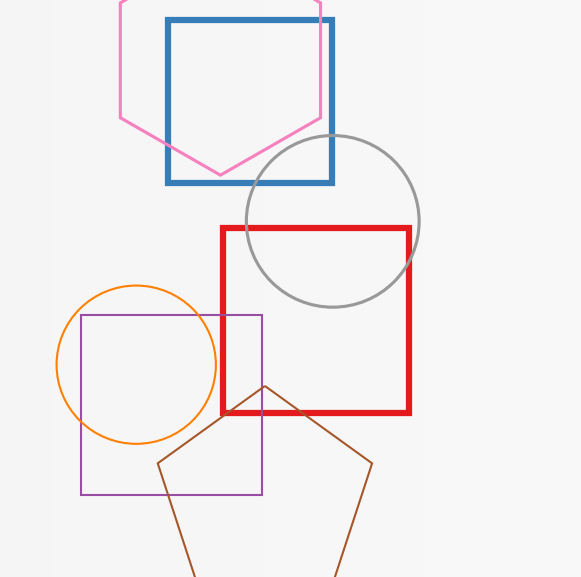[{"shape": "square", "thickness": 3, "radius": 0.8, "center": [0.544, 0.444]}, {"shape": "square", "thickness": 3, "radius": 0.71, "center": [0.429, 0.823]}, {"shape": "square", "thickness": 1, "radius": 0.78, "center": [0.295, 0.297]}, {"shape": "circle", "thickness": 1, "radius": 0.69, "center": [0.234, 0.368]}, {"shape": "pentagon", "thickness": 1, "radius": 0.97, "center": [0.456, 0.137]}, {"shape": "hexagon", "thickness": 1.5, "radius": 0.99, "center": [0.379, 0.895]}, {"shape": "circle", "thickness": 1.5, "radius": 0.74, "center": [0.572, 0.616]}]